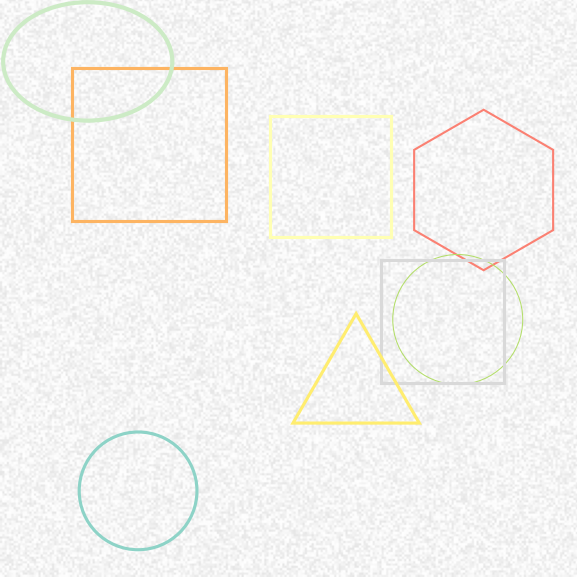[{"shape": "circle", "thickness": 1.5, "radius": 0.51, "center": [0.239, 0.149]}, {"shape": "square", "thickness": 1.5, "radius": 0.52, "center": [0.572, 0.693]}, {"shape": "hexagon", "thickness": 1, "radius": 0.69, "center": [0.837, 0.67]}, {"shape": "square", "thickness": 1.5, "radius": 0.67, "center": [0.258, 0.749]}, {"shape": "circle", "thickness": 0.5, "radius": 0.56, "center": [0.793, 0.446]}, {"shape": "square", "thickness": 1.5, "radius": 0.53, "center": [0.766, 0.442]}, {"shape": "oval", "thickness": 2, "radius": 0.73, "center": [0.152, 0.893]}, {"shape": "triangle", "thickness": 1.5, "radius": 0.63, "center": [0.617, 0.33]}]